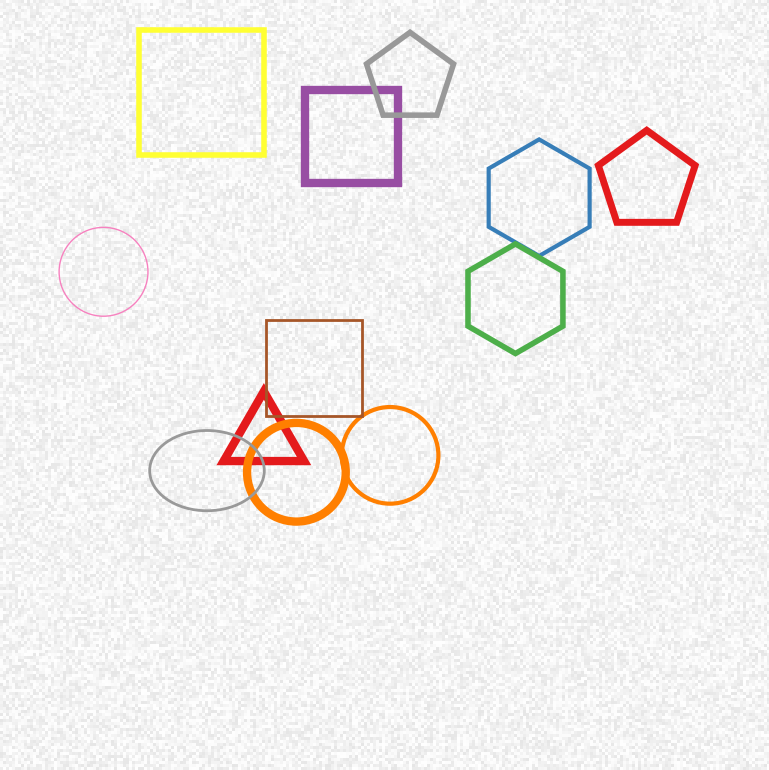[{"shape": "pentagon", "thickness": 2.5, "radius": 0.33, "center": [0.84, 0.765]}, {"shape": "triangle", "thickness": 3, "radius": 0.3, "center": [0.343, 0.431]}, {"shape": "hexagon", "thickness": 1.5, "radius": 0.38, "center": [0.7, 0.743]}, {"shape": "hexagon", "thickness": 2, "radius": 0.36, "center": [0.669, 0.612]}, {"shape": "square", "thickness": 3, "radius": 0.3, "center": [0.457, 0.823]}, {"shape": "circle", "thickness": 1.5, "radius": 0.31, "center": [0.507, 0.409]}, {"shape": "circle", "thickness": 3, "radius": 0.32, "center": [0.385, 0.387]}, {"shape": "square", "thickness": 2, "radius": 0.41, "center": [0.262, 0.88]}, {"shape": "square", "thickness": 1, "radius": 0.31, "center": [0.408, 0.523]}, {"shape": "circle", "thickness": 0.5, "radius": 0.29, "center": [0.134, 0.647]}, {"shape": "oval", "thickness": 1, "radius": 0.37, "center": [0.269, 0.389]}, {"shape": "pentagon", "thickness": 2, "radius": 0.3, "center": [0.532, 0.899]}]